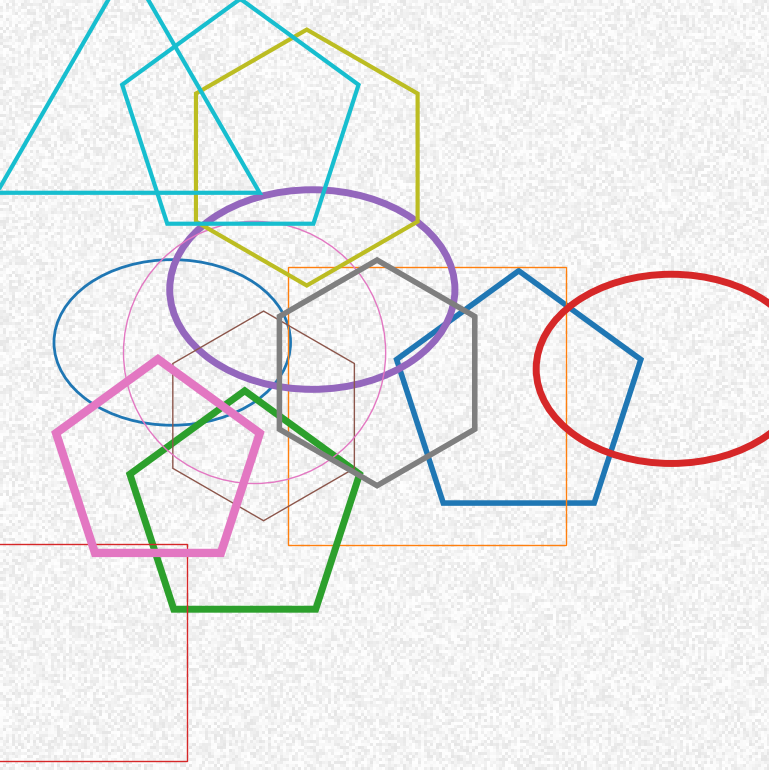[{"shape": "pentagon", "thickness": 2, "radius": 0.83, "center": [0.674, 0.482]}, {"shape": "oval", "thickness": 1, "radius": 0.77, "center": [0.224, 0.555]}, {"shape": "square", "thickness": 0.5, "radius": 0.9, "center": [0.554, 0.473]}, {"shape": "pentagon", "thickness": 2.5, "radius": 0.78, "center": [0.318, 0.336]}, {"shape": "square", "thickness": 0.5, "radius": 0.7, "center": [0.102, 0.153]}, {"shape": "oval", "thickness": 2.5, "radius": 0.88, "center": [0.872, 0.521]}, {"shape": "oval", "thickness": 2.5, "radius": 0.93, "center": [0.406, 0.624]}, {"shape": "hexagon", "thickness": 0.5, "radius": 0.68, "center": [0.342, 0.46]}, {"shape": "pentagon", "thickness": 3, "radius": 0.7, "center": [0.205, 0.394]}, {"shape": "circle", "thickness": 0.5, "radius": 0.85, "center": [0.331, 0.542]}, {"shape": "hexagon", "thickness": 2, "radius": 0.73, "center": [0.49, 0.516]}, {"shape": "hexagon", "thickness": 1.5, "radius": 0.83, "center": [0.398, 0.795]}, {"shape": "pentagon", "thickness": 1.5, "radius": 0.81, "center": [0.312, 0.84]}, {"shape": "triangle", "thickness": 1.5, "radius": 0.99, "center": [0.167, 0.848]}]